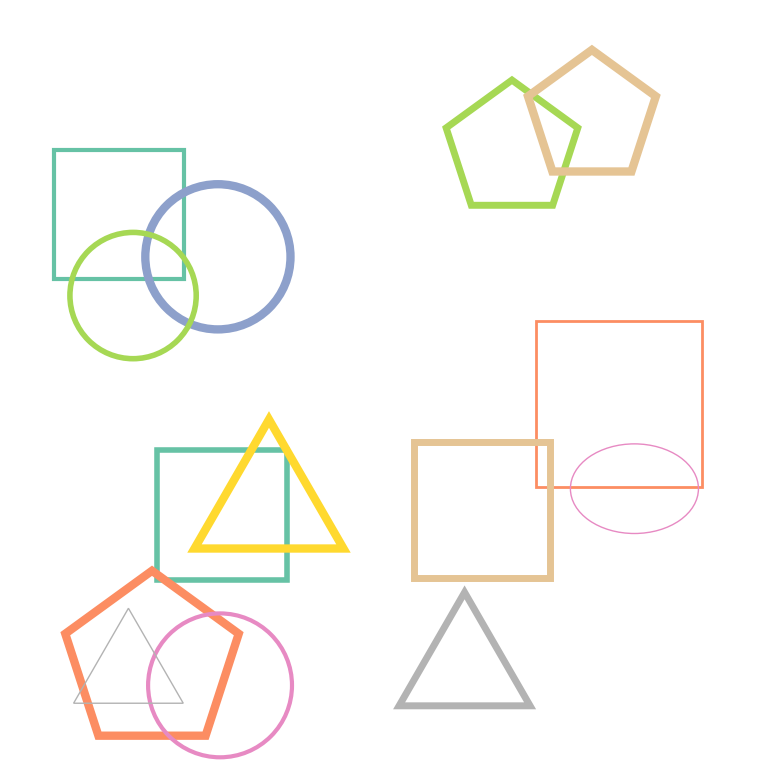[{"shape": "square", "thickness": 2, "radius": 0.42, "center": [0.289, 0.332]}, {"shape": "square", "thickness": 1.5, "radius": 0.42, "center": [0.155, 0.722]}, {"shape": "pentagon", "thickness": 3, "radius": 0.59, "center": [0.197, 0.14]}, {"shape": "square", "thickness": 1, "radius": 0.54, "center": [0.804, 0.475]}, {"shape": "circle", "thickness": 3, "radius": 0.47, "center": [0.283, 0.666]}, {"shape": "oval", "thickness": 0.5, "radius": 0.42, "center": [0.824, 0.365]}, {"shape": "circle", "thickness": 1.5, "radius": 0.47, "center": [0.286, 0.11]}, {"shape": "circle", "thickness": 2, "radius": 0.41, "center": [0.173, 0.616]}, {"shape": "pentagon", "thickness": 2.5, "radius": 0.45, "center": [0.665, 0.806]}, {"shape": "triangle", "thickness": 3, "radius": 0.56, "center": [0.349, 0.344]}, {"shape": "pentagon", "thickness": 3, "radius": 0.44, "center": [0.769, 0.848]}, {"shape": "square", "thickness": 2.5, "radius": 0.44, "center": [0.626, 0.338]}, {"shape": "triangle", "thickness": 2.5, "radius": 0.49, "center": [0.603, 0.132]}, {"shape": "triangle", "thickness": 0.5, "radius": 0.41, "center": [0.167, 0.128]}]